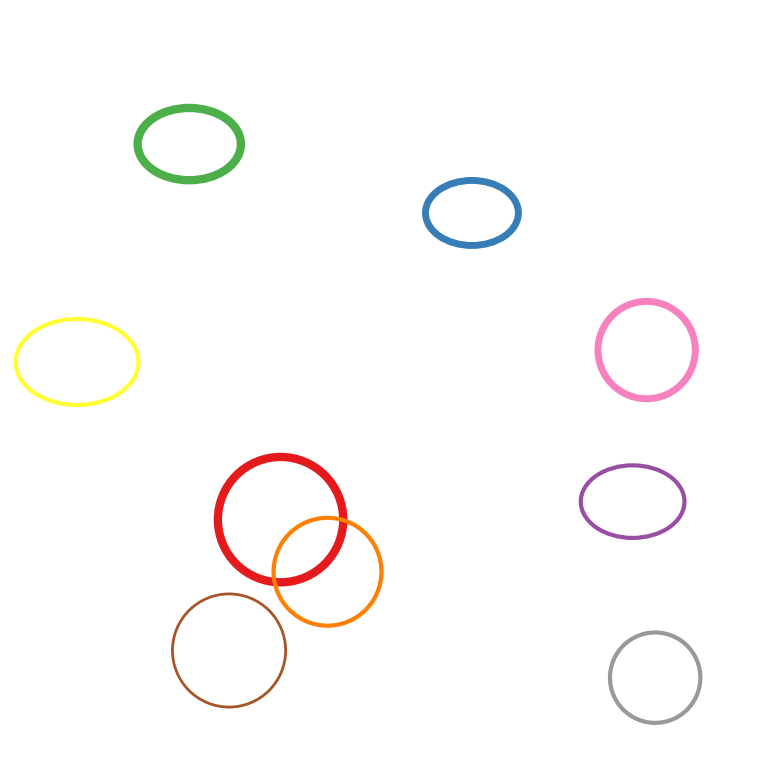[{"shape": "circle", "thickness": 3, "radius": 0.41, "center": [0.364, 0.325]}, {"shape": "oval", "thickness": 2.5, "radius": 0.3, "center": [0.613, 0.723]}, {"shape": "oval", "thickness": 3, "radius": 0.34, "center": [0.246, 0.813]}, {"shape": "oval", "thickness": 1.5, "radius": 0.34, "center": [0.822, 0.349]}, {"shape": "circle", "thickness": 1.5, "radius": 0.35, "center": [0.425, 0.257]}, {"shape": "oval", "thickness": 1.5, "radius": 0.4, "center": [0.1, 0.53]}, {"shape": "circle", "thickness": 1, "radius": 0.37, "center": [0.297, 0.155]}, {"shape": "circle", "thickness": 2.5, "radius": 0.32, "center": [0.84, 0.545]}, {"shape": "circle", "thickness": 1.5, "radius": 0.29, "center": [0.851, 0.12]}]